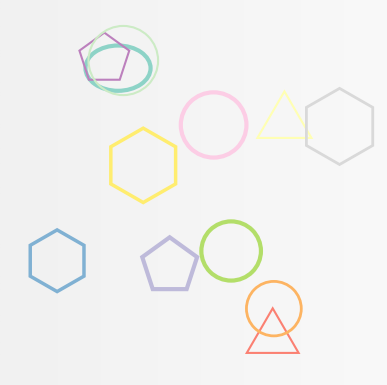[{"shape": "oval", "thickness": 3, "radius": 0.42, "center": [0.305, 0.823]}, {"shape": "triangle", "thickness": 1.5, "radius": 0.4, "center": [0.734, 0.682]}, {"shape": "pentagon", "thickness": 3, "radius": 0.37, "center": [0.438, 0.309]}, {"shape": "triangle", "thickness": 1.5, "radius": 0.39, "center": [0.704, 0.122]}, {"shape": "hexagon", "thickness": 2.5, "radius": 0.4, "center": [0.147, 0.323]}, {"shape": "circle", "thickness": 2, "radius": 0.35, "center": [0.707, 0.198]}, {"shape": "circle", "thickness": 3, "radius": 0.38, "center": [0.597, 0.348]}, {"shape": "circle", "thickness": 3, "radius": 0.42, "center": [0.551, 0.675]}, {"shape": "hexagon", "thickness": 2, "radius": 0.49, "center": [0.876, 0.672]}, {"shape": "pentagon", "thickness": 1.5, "radius": 0.34, "center": [0.269, 0.848]}, {"shape": "circle", "thickness": 1.5, "radius": 0.45, "center": [0.318, 0.843]}, {"shape": "hexagon", "thickness": 2.5, "radius": 0.48, "center": [0.37, 0.571]}]